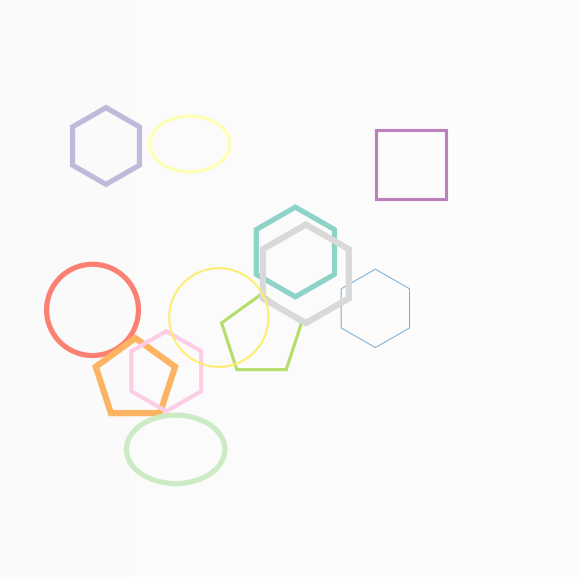[{"shape": "hexagon", "thickness": 2.5, "radius": 0.39, "center": [0.508, 0.563]}, {"shape": "oval", "thickness": 1.5, "radius": 0.34, "center": [0.327, 0.75]}, {"shape": "hexagon", "thickness": 2.5, "radius": 0.33, "center": [0.182, 0.746]}, {"shape": "circle", "thickness": 2.5, "radius": 0.4, "center": [0.159, 0.463]}, {"shape": "hexagon", "thickness": 0.5, "radius": 0.34, "center": [0.646, 0.465]}, {"shape": "pentagon", "thickness": 3, "radius": 0.36, "center": [0.233, 0.342]}, {"shape": "pentagon", "thickness": 1.5, "radius": 0.36, "center": [0.45, 0.418]}, {"shape": "hexagon", "thickness": 2, "radius": 0.35, "center": [0.286, 0.356]}, {"shape": "hexagon", "thickness": 3, "radius": 0.43, "center": [0.526, 0.525]}, {"shape": "square", "thickness": 1.5, "radius": 0.3, "center": [0.707, 0.714]}, {"shape": "oval", "thickness": 2.5, "radius": 0.42, "center": [0.302, 0.221]}, {"shape": "circle", "thickness": 1, "radius": 0.43, "center": [0.376, 0.449]}]